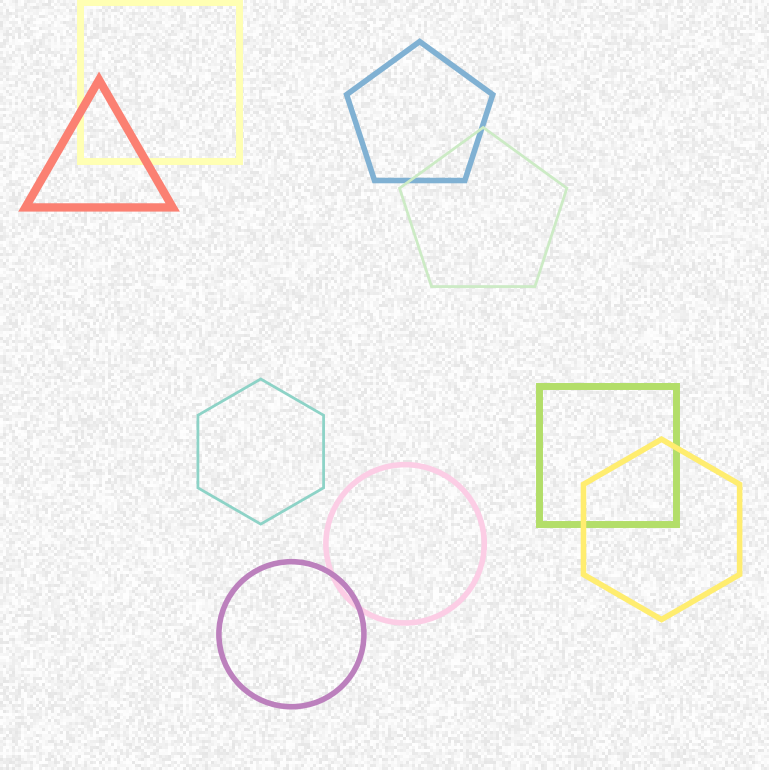[{"shape": "hexagon", "thickness": 1, "radius": 0.47, "center": [0.339, 0.414]}, {"shape": "square", "thickness": 2.5, "radius": 0.51, "center": [0.207, 0.894]}, {"shape": "triangle", "thickness": 3, "radius": 0.55, "center": [0.129, 0.786]}, {"shape": "pentagon", "thickness": 2, "radius": 0.5, "center": [0.545, 0.846]}, {"shape": "square", "thickness": 2.5, "radius": 0.45, "center": [0.789, 0.409]}, {"shape": "circle", "thickness": 2, "radius": 0.51, "center": [0.526, 0.294]}, {"shape": "circle", "thickness": 2, "radius": 0.47, "center": [0.378, 0.176]}, {"shape": "pentagon", "thickness": 1, "radius": 0.57, "center": [0.628, 0.72]}, {"shape": "hexagon", "thickness": 2, "radius": 0.59, "center": [0.859, 0.312]}]